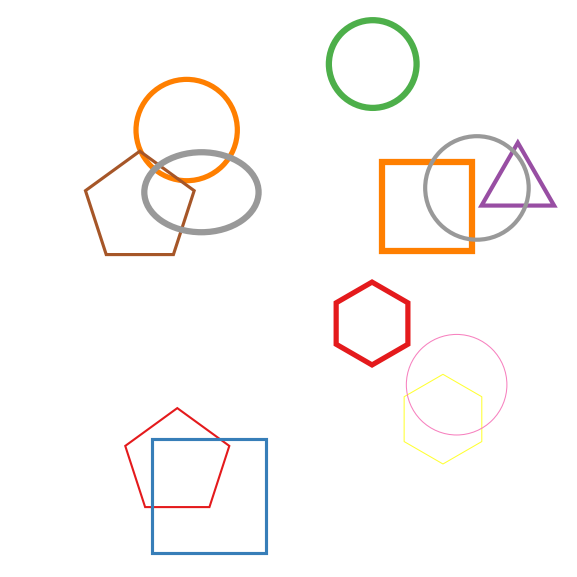[{"shape": "hexagon", "thickness": 2.5, "radius": 0.36, "center": [0.644, 0.439]}, {"shape": "pentagon", "thickness": 1, "radius": 0.47, "center": [0.307, 0.198]}, {"shape": "square", "thickness": 1.5, "radius": 0.49, "center": [0.363, 0.14]}, {"shape": "circle", "thickness": 3, "radius": 0.38, "center": [0.645, 0.888]}, {"shape": "triangle", "thickness": 2, "radius": 0.36, "center": [0.897, 0.679]}, {"shape": "circle", "thickness": 2.5, "radius": 0.44, "center": [0.323, 0.774]}, {"shape": "square", "thickness": 3, "radius": 0.39, "center": [0.74, 0.642]}, {"shape": "hexagon", "thickness": 0.5, "radius": 0.39, "center": [0.767, 0.273]}, {"shape": "pentagon", "thickness": 1.5, "radius": 0.49, "center": [0.242, 0.638]}, {"shape": "circle", "thickness": 0.5, "radius": 0.44, "center": [0.791, 0.333]}, {"shape": "oval", "thickness": 3, "radius": 0.49, "center": [0.349, 0.666]}, {"shape": "circle", "thickness": 2, "radius": 0.45, "center": [0.826, 0.674]}]